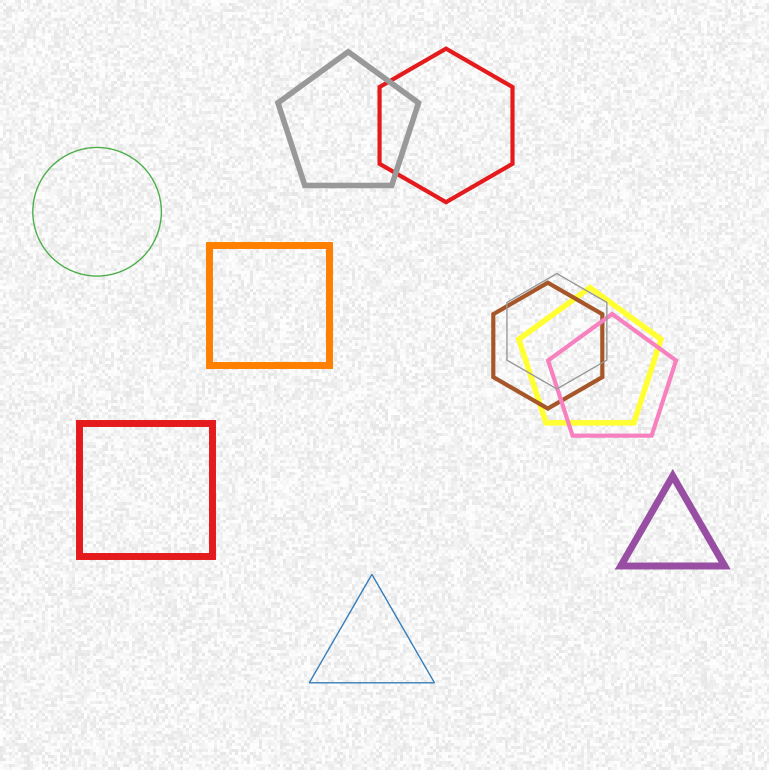[{"shape": "hexagon", "thickness": 1.5, "radius": 0.5, "center": [0.579, 0.837]}, {"shape": "square", "thickness": 2.5, "radius": 0.43, "center": [0.189, 0.364]}, {"shape": "triangle", "thickness": 0.5, "radius": 0.47, "center": [0.483, 0.16]}, {"shape": "circle", "thickness": 0.5, "radius": 0.42, "center": [0.126, 0.725]}, {"shape": "triangle", "thickness": 2.5, "radius": 0.39, "center": [0.874, 0.304]}, {"shape": "square", "thickness": 2.5, "radius": 0.39, "center": [0.349, 0.604]}, {"shape": "pentagon", "thickness": 2, "radius": 0.49, "center": [0.766, 0.529]}, {"shape": "hexagon", "thickness": 1.5, "radius": 0.41, "center": [0.711, 0.551]}, {"shape": "pentagon", "thickness": 1.5, "radius": 0.44, "center": [0.795, 0.505]}, {"shape": "hexagon", "thickness": 0.5, "radius": 0.37, "center": [0.723, 0.57]}, {"shape": "pentagon", "thickness": 2, "radius": 0.48, "center": [0.452, 0.837]}]